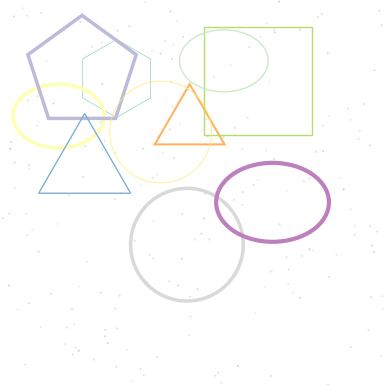[{"shape": "hexagon", "thickness": 0.5, "radius": 0.51, "center": [0.303, 0.796]}, {"shape": "oval", "thickness": 2.5, "radius": 0.59, "center": [0.152, 0.699]}, {"shape": "pentagon", "thickness": 2.5, "radius": 0.74, "center": [0.213, 0.812]}, {"shape": "triangle", "thickness": 1, "radius": 0.69, "center": [0.22, 0.567]}, {"shape": "triangle", "thickness": 1.5, "radius": 0.52, "center": [0.493, 0.677]}, {"shape": "square", "thickness": 1, "radius": 0.7, "center": [0.67, 0.79]}, {"shape": "circle", "thickness": 2.5, "radius": 0.73, "center": [0.486, 0.364]}, {"shape": "oval", "thickness": 3, "radius": 0.73, "center": [0.708, 0.474]}, {"shape": "oval", "thickness": 1, "radius": 0.58, "center": [0.581, 0.842]}, {"shape": "circle", "thickness": 0.5, "radius": 0.66, "center": [0.418, 0.657]}]